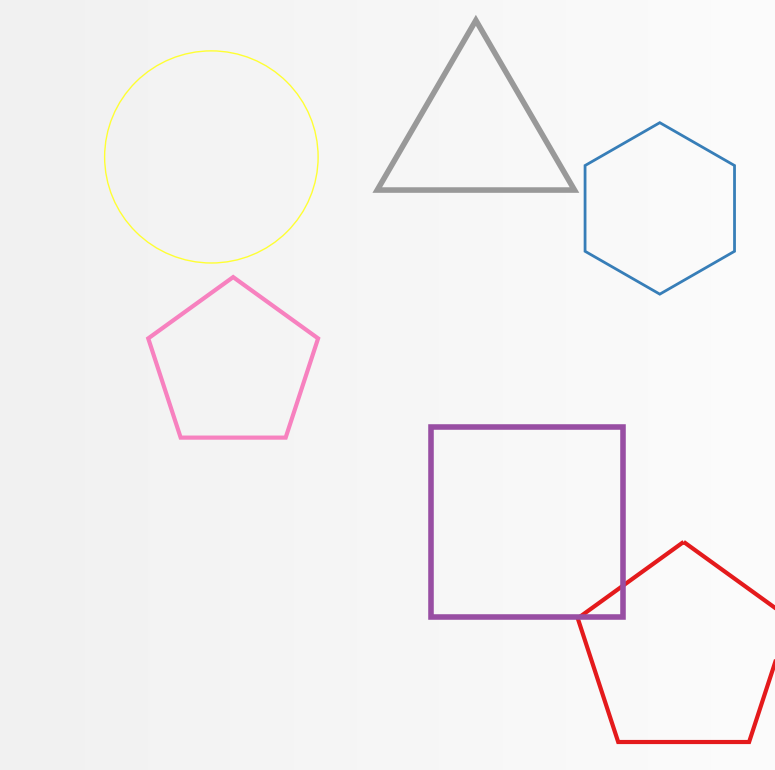[{"shape": "pentagon", "thickness": 1.5, "radius": 0.72, "center": [0.882, 0.153]}, {"shape": "hexagon", "thickness": 1, "radius": 0.56, "center": [0.851, 0.729]}, {"shape": "square", "thickness": 2, "radius": 0.62, "center": [0.68, 0.322]}, {"shape": "circle", "thickness": 0.5, "radius": 0.69, "center": [0.273, 0.796]}, {"shape": "pentagon", "thickness": 1.5, "radius": 0.58, "center": [0.301, 0.525]}, {"shape": "triangle", "thickness": 2, "radius": 0.73, "center": [0.614, 0.827]}]